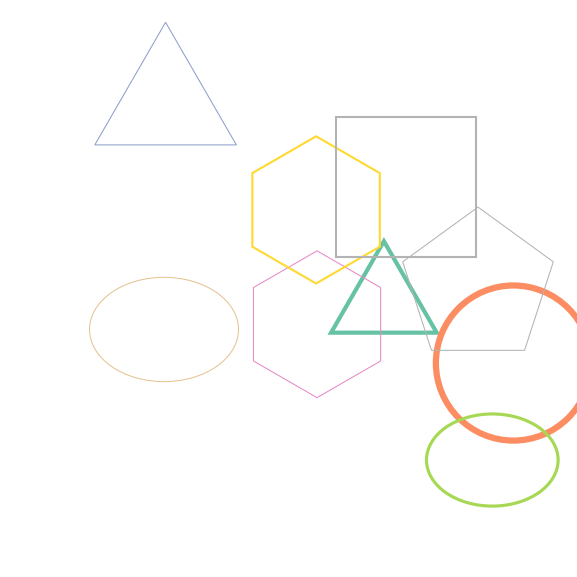[{"shape": "triangle", "thickness": 2, "radius": 0.53, "center": [0.665, 0.476]}, {"shape": "circle", "thickness": 3, "radius": 0.67, "center": [0.889, 0.371]}, {"shape": "triangle", "thickness": 0.5, "radius": 0.71, "center": [0.287, 0.819]}, {"shape": "hexagon", "thickness": 0.5, "radius": 0.64, "center": [0.549, 0.438]}, {"shape": "oval", "thickness": 1.5, "radius": 0.57, "center": [0.852, 0.203]}, {"shape": "hexagon", "thickness": 1, "radius": 0.64, "center": [0.547, 0.636]}, {"shape": "oval", "thickness": 0.5, "radius": 0.65, "center": [0.284, 0.429]}, {"shape": "pentagon", "thickness": 0.5, "radius": 0.69, "center": [0.828, 0.503]}, {"shape": "square", "thickness": 1, "radius": 0.6, "center": [0.703, 0.676]}]